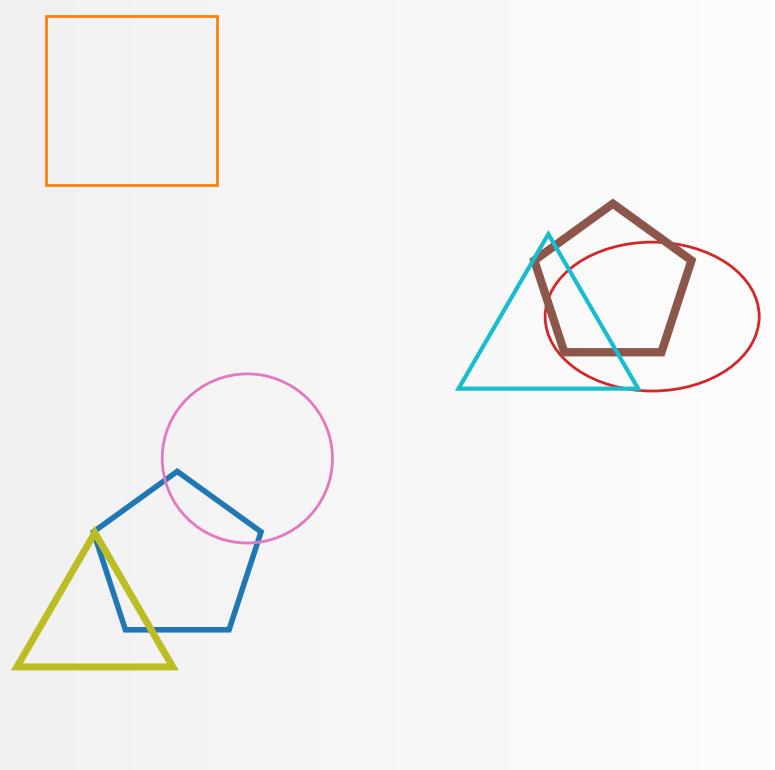[{"shape": "pentagon", "thickness": 2, "radius": 0.57, "center": [0.229, 0.274]}, {"shape": "square", "thickness": 1, "radius": 0.55, "center": [0.17, 0.869]}, {"shape": "oval", "thickness": 1, "radius": 0.69, "center": [0.842, 0.589]}, {"shape": "pentagon", "thickness": 3, "radius": 0.53, "center": [0.791, 0.629]}, {"shape": "circle", "thickness": 1, "radius": 0.55, "center": [0.319, 0.405]}, {"shape": "triangle", "thickness": 2.5, "radius": 0.58, "center": [0.122, 0.192]}, {"shape": "triangle", "thickness": 1.5, "radius": 0.67, "center": [0.708, 0.562]}]